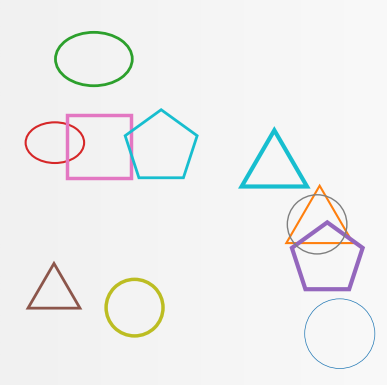[{"shape": "circle", "thickness": 0.5, "radius": 0.45, "center": [0.877, 0.133]}, {"shape": "triangle", "thickness": 1.5, "radius": 0.5, "center": [0.825, 0.418]}, {"shape": "oval", "thickness": 2, "radius": 0.5, "center": [0.242, 0.847]}, {"shape": "oval", "thickness": 1.5, "radius": 0.38, "center": [0.142, 0.629]}, {"shape": "pentagon", "thickness": 3, "radius": 0.48, "center": [0.845, 0.326]}, {"shape": "triangle", "thickness": 2, "radius": 0.39, "center": [0.139, 0.238]}, {"shape": "square", "thickness": 2.5, "radius": 0.41, "center": [0.255, 0.62]}, {"shape": "circle", "thickness": 1, "radius": 0.38, "center": [0.818, 0.417]}, {"shape": "circle", "thickness": 2.5, "radius": 0.37, "center": [0.347, 0.201]}, {"shape": "pentagon", "thickness": 2, "radius": 0.49, "center": [0.416, 0.617]}, {"shape": "triangle", "thickness": 3, "radius": 0.49, "center": [0.708, 0.564]}]